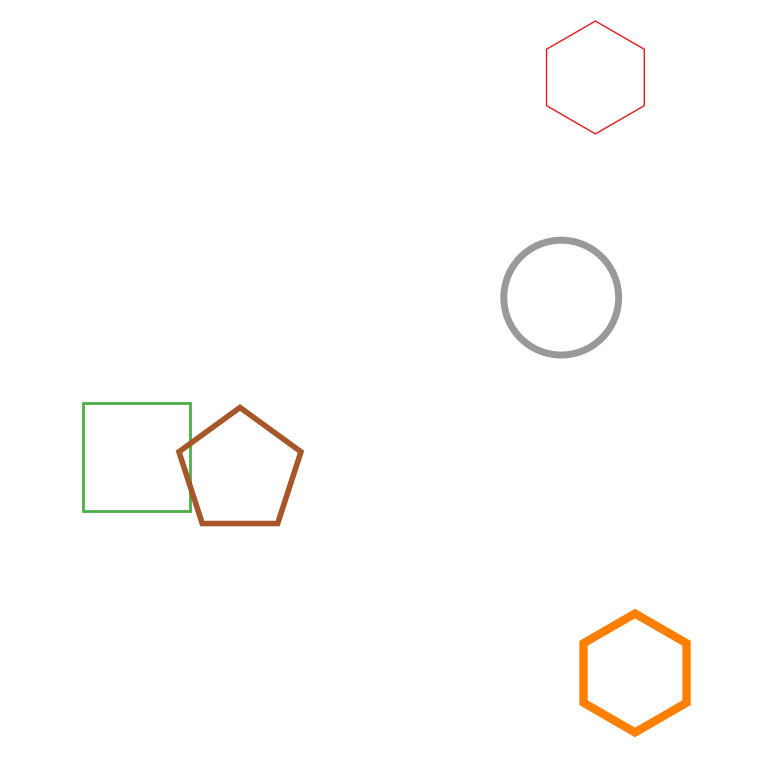[{"shape": "hexagon", "thickness": 0.5, "radius": 0.37, "center": [0.773, 0.899]}, {"shape": "square", "thickness": 1, "radius": 0.35, "center": [0.178, 0.407]}, {"shape": "hexagon", "thickness": 3, "radius": 0.39, "center": [0.825, 0.126]}, {"shape": "pentagon", "thickness": 2, "radius": 0.42, "center": [0.312, 0.387]}, {"shape": "circle", "thickness": 2.5, "radius": 0.37, "center": [0.729, 0.614]}]